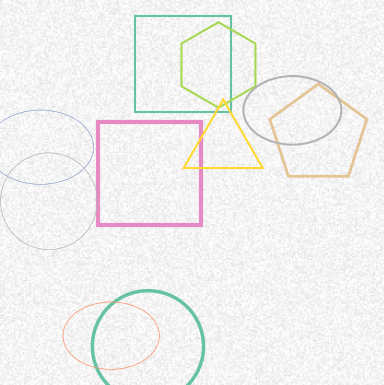[{"shape": "circle", "thickness": 2.5, "radius": 0.72, "center": [0.384, 0.101]}, {"shape": "square", "thickness": 1.5, "radius": 0.62, "center": [0.475, 0.834]}, {"shape": "oval", "thickness": 0.5, "radius": 0.63, "center": [0.289, 0.128]}, {"shape": "oval", "thickness": 0.5, "radius": 0.69, "center": [0.105, 0.618]}, {"shape": "square", "thickness": 3, "radius": 0.67, "center": [0.389, 0.55]}, {"shape": "hexagon", "thickness": 1.5, "radius": 0.55, "center": [0.567, 0.831]}, {"shape": "triangle", "thickness": 1.5, "radius": 0.59, "center": [0.58, 0.623]}, {"shape": "pentagon", "thickness": 2, "radius": 0.66, "center": [0.827, 0.649]}, {"shape": "oval", "thickness": 1.5, "radius": 0.64, "center": [0.759, 0.713]}, {"shape": "circle", "thickness": 0.5, "radius": 0.63, "center": [0.127, 0.477]}]